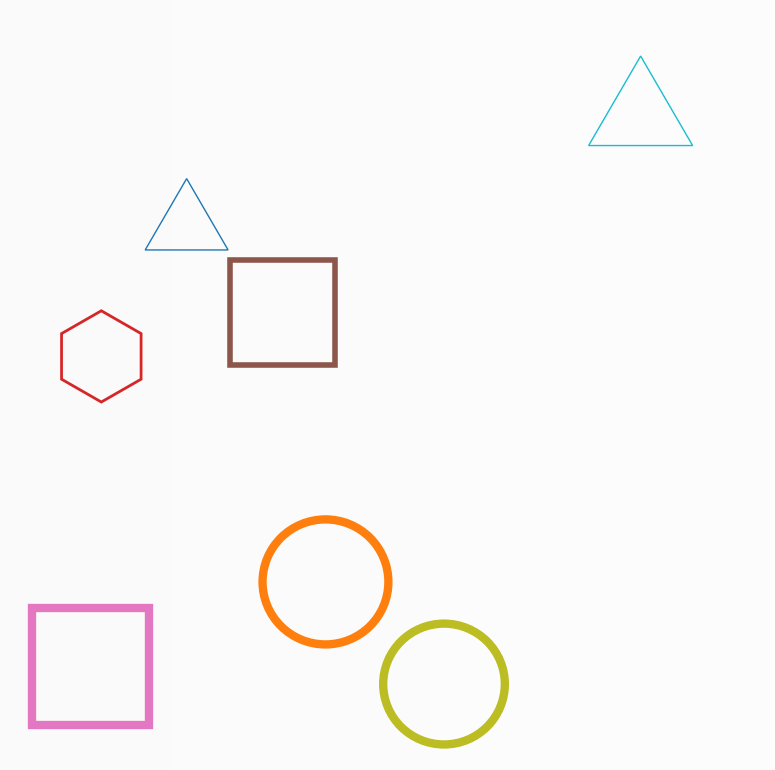[{"shape": "triangle", "thickness": 0.5, "radius": 0.31, "center": [0.241, 0.706]}, {"shape": "circle", "thickness": 3, "radius": 0.41, "center": [0.42, 0.244]}, {"shape": "hexagon", "thickness": 1, "radius": 0.3, "center": [0.131, 0.537]}, {"shape": "square", "thickness": 2, "radius": 0.34, "center": [0.365, 0.594]}, {"shape": "square", "thickness": 3, "radius": 0.38, "center": [0.117, 0.134]}, {"shape": "circle", "thickness": 3, "radius": 0.39, "center": [0.573, 0.112]}, {"shape": "triangle", "thickness": 0.5, "radius": 0.39, "center": [0.827, 0.85]}]